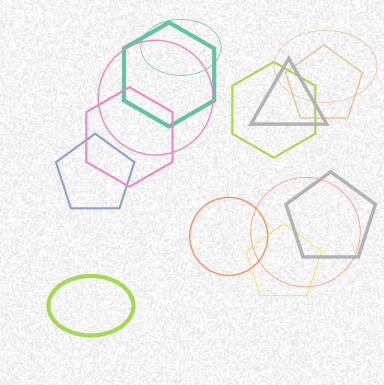[{"shape": "oval", "thickness": 0.5, "radius": 0.52, "center": [0.47, 0.877]}, {"shape": "hexagon", "thickness": 3, "radius": 0.68, "center": [0.439, 0.807]}, {"shape": "circle", "thickness": 0.5, "radius": 0.71, "center": [0.793, 0.397]}, {"shape": "circle", "thickness": 1, "radius": 0.51, "center": [0.594, 0.386]}, {"shape": "pentagon", "thickness": 1.5, "radius": 0.54, "center": [0.247, 0.546]}, {"shape": "hexagon", "thickness": 1.5, "radius": 0.65, "center": [0.336, 0.644]}, {"shape": "circle", "thickness": 1, "radius": 0.75, "center": [0.404, 0.746]}, {"shape": "hexagon", "thickness": 1.5, "radius": 0.62, "center": [0.711, 0.715]}, {"shape": "oval", "thickness": 3, "radius": 0.55, "center": [0.236, 0.206]}, {"shape": "pentagon", "thickness": 0.5, "radius": 0.52, "center": [0.737, 0.316]}, {"shape": "pentagon", "thickness": 1, "radius": 0.53, "center": [0.842, 0.778]}, {"shape": "oval", "thickness": 0.5, "radius": 0.67, "center": [0.846, 0.828]}, {"shape": "triangle", "thickness": 2.5, "radius": 0.57, "center": [0.75, 0.735]}, {"shape": "pentagon", "thickness": 2.5, "radius": 0.61, "center": [0.859, 0.432]}]